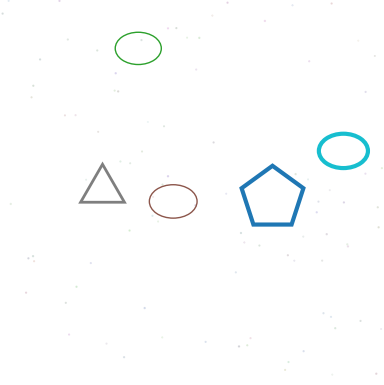[{"shape": "pentagon", "thickness": 3, "radius": 0.42, "center": [0.708, 0.485]}, {"shape": "oval", "thickness": 1, "radius": 0.3, "center": [0.359, 0.874]}, {"shape": "oval", "thickness": 1, "radius": 0.31, "center": [0.45, 0.477]}, {"shape": "triangle", "thickness": 2, "radius": 0.33, "center": [0.266, 0.508]}, {"shape": "oval", "thickness": 3, "radius": 0.32, "center": [0.892, 0.608]}]